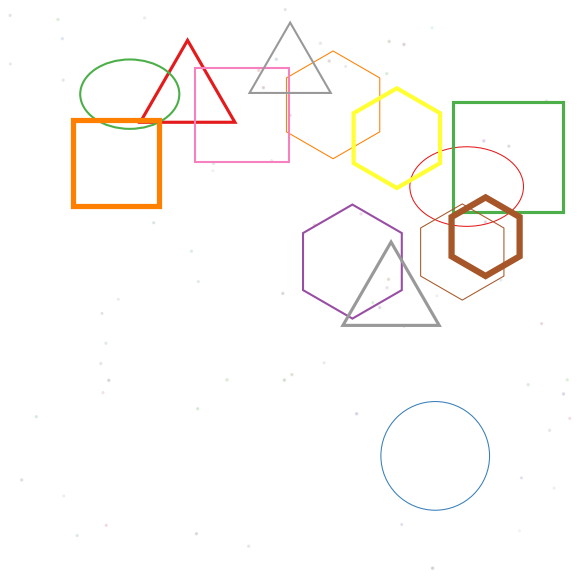[{"shape": "triangle", "thickness": 1.5, "radius": 0.47, "center": [0.325, 0.835]}, {"shape": "oval", "thickness": 0.5, "radius": 0.49, "center": [0.808, 0.676]}, {"shape": "circle", "thickness": 0.5, "radius": 0.47, "center": [0.754, 0.21]}, {"shape": "square", "thickness": 1.5, "radius": 0.48, "center": [0.879, 0.727]}, {"shape": "oval", "thickness": 1, "radius": 0.43, "center": [0.225, 0.836]}, {"shape": "hexagon", "thickness": 1, "radius": 0.49, "center": [0.61, 0.546]}, {"shape": "square", "thickness": 2.5, "radius": 0.37, "center": [0.202, 0.718]}, {"shape": "hexagon", "thickness": 0.5, "radius": 0.47, "center": [0.577, 0.818]}, {"shape": "hexagon", "thickness": 2, "radius": 0.43, "center": [0.687, 0.76]}, {"shape": "hexagon", "thickness": 0.5, "radius": 0.42, "center": [0.8, 0.563]}, {"shape": "hexagon", "thickness": 3, "radius": 0.34, "center": [0.841, 0.589]}, {"shape": "square", "thickness": 1, "radius": 0.41, "center": [0.419, 0.8]}, {"shape": "triangle", "thickness": 1, "radius": 0.41, "center": [0.502, 0.879]}, {"shape": "triangle", "thickness": 1.5, "radius": 0.48, "center": [0.677, 0.484]}]